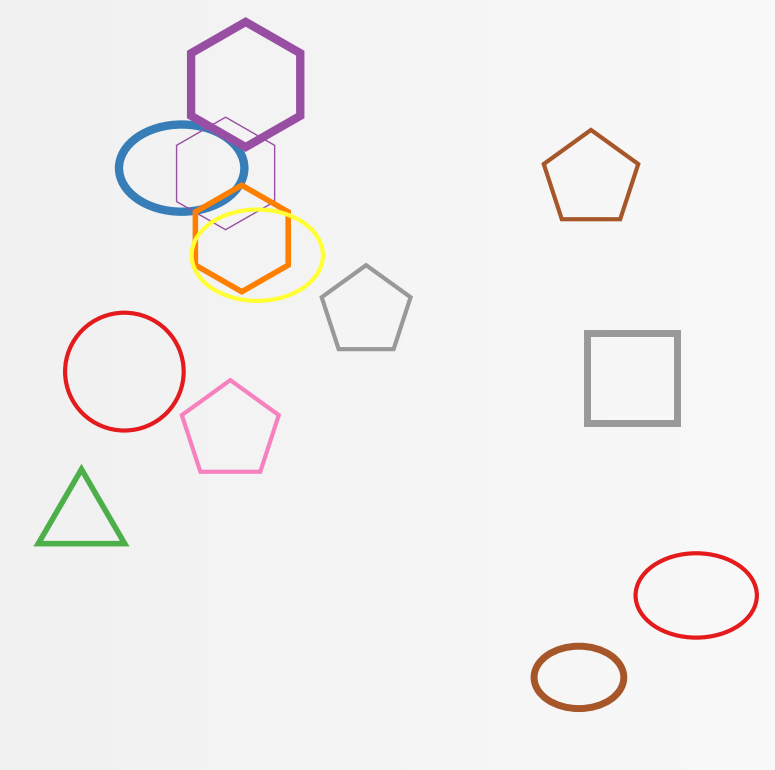[{"shape": "circle", "thickness": 1.5, "radius": 0.38, "center": [0.16, 0.517]}, {"shape": "oval", "thickness": 1.5, "radius": 0.39, "center": [0.898, 0.227]}, {"shape": "oval", "thickness": 3, "radius": 0.4, "center": [0.234, 0.782]}, {"shape": "triangle", "thickness": 2, "radius": 0.32, "center": [0.105, 0.326]}, {"shape": "hexagon", "thickness": 0.5, "radius": 0.37, "center": [0.291, 0.775]}, {"shape": "hexagon", "thickness": 3, "radius": 0.41, "center": [0.317, 0.89]}, {"shape": "hexagon", "thickness": 2, "radius": 0.35, "center": [0.312, 0.69]}, {"shape": "oval", "thickness": 1.5, "radius": 0.42, "center": [0.332, 0.669]}, {"shape": "pentagon", "thickness": 1.5, "radius": 0.32, "center": [0.763, 0.767]}, {"shape": "oval", "thickness": 2.5, "radius": 0.29, "center": [0.747, 0.12]}, {"shape": "pentagon", "thickness": 1.5, "radius": 0.33, "center": [0.297, 0.441]}, {"shape": "pentagon", "thickness": 1.5, "radius": 0.3, "center": [0.472, 0.595]}, {"shape": "square", "thickness": 2.5, "radius": 0.29, "center": [0.815, 0.509]}]